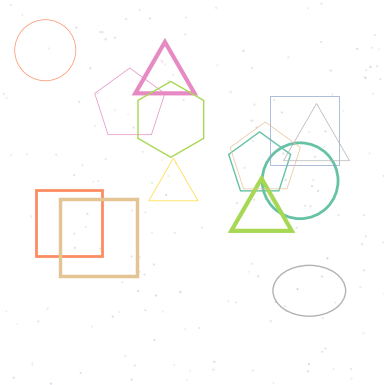[{"shape": "circle", "thickness": 2, "radius": 0.49, "center": [0.779, 0.531]}, {"shape": "pentagon", "thickness": 1, "radius": 0.42, "center": [0.674, 0.573]}, {"shape": "circle", "thickness": 0.5, "radius": 0.4, "center": [0.118, 0.869]}, {"shape": "square", "thickness": 2, "radius": 0.43, "center": [0.179, 0.42]}, {"shape": "square", "thickness": 0.5, "radius": 0.45, "center": [0.791, 0.66]}, {"shape": "triangle", "thickness": 3, "radius": 0.44, "center": [0.428, 0.802]}, {"shape": "pentagon", "thickness": 0.5, "radius": 0.48, "center": [0.337, 0.728]}, {"shape": "hexagon", "thickness": 1, "radius": 0.49, "center": [0.444, 0.69]}, {"shape": "triangle", "thickness": 3, "radius": 0.45, "center": [0.679, 0.446]}, {"shape": "triangle", "thickness": 0.5, "radius": 0.37, "center": [0.45, 0.515]}, {"shape": "square", "thickness": 2.5, "radius": 0.5, "center": [0.257, 0.383]}, {"shape": "pentagon", "thickness": 0.5, "radius": 0.48, "center": [0.689, 0.587]}, {"shape": "triangle", "thickness": 0.5, "radius": 0.5, "center": [0.822, 0.632]}, {"shape": "oval", "thickness": 1, "radius": 0.47, "center": [0.803, 0.245]}]